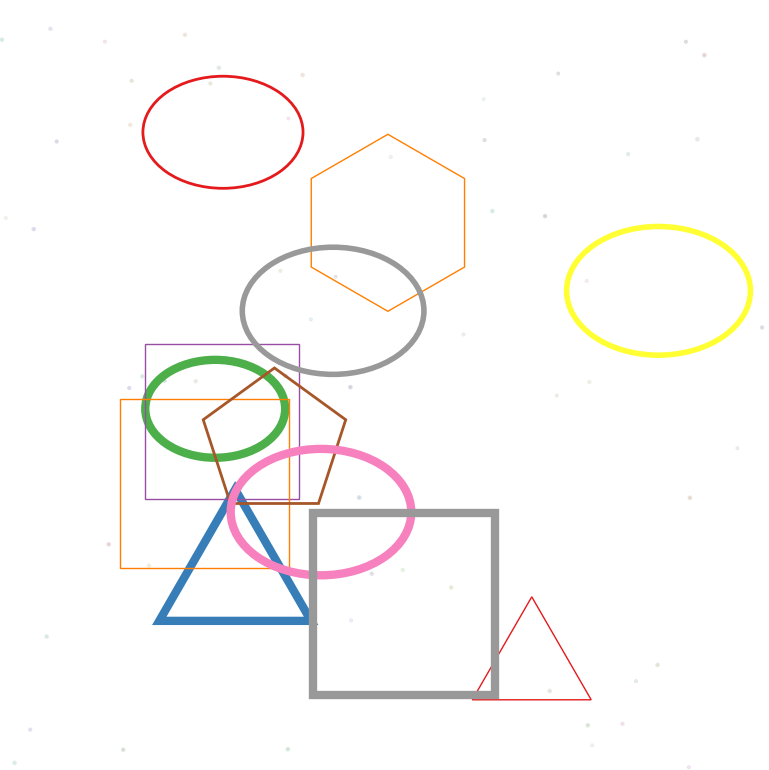[{"shape": "oval", "thickness": 1, "radius": 0.52, "center": [0.29, 0.828]}, {"shape": "triangle", "thickness": 0.5, "radius": 0.45, "center": [0.691, 0.136]}, {"shape": "triangle", "thickness": 3, "radius": 0.57, "center": [0.305, 0.251]}, {"shape": "oval", "thickness": 3, "radius": 0.45, "center": [0.28, 0.469]}, {"shape": "square", "thickness": 0.5, "radius": 0.5, "center": [0.288, 0.453]}, {"shape": "hexagon", "thickness": 0.5, "radius": 0.57, "center": [0.504, 0.711]}, {"shape": "square", "thickness": 0.5, "radius": 0.55, "center": [0.266, 0.372]}, {"shape": "oval", "thickness": 2, "radius": 0.6, "center": [0.855, 0.622]}, {"shape": "pentagon", "thickness": 1, "radius": 0.49, "center": [0.356, 0.425]}, {"shape": "oval", "thickness": 3, "radius": 0.59, "center": [0.417, 0.335]}, {"shape": "oval", "thickness": 2, "radius": 0.59, "center": [0.433, 0.596]}, {"shape": "square", "thickness": 3, "radius": 0.59, "center": [0.525, 0.215]}]